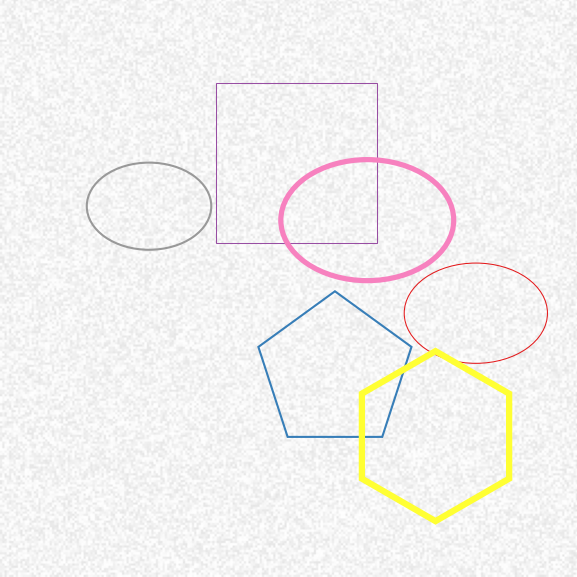[{"shape": "oval", "thickness": 0.5, "radius": 0.62, "center": [0.824, 0.457]}, {"shape": "pentagon", "thickness": 1, "radius": 0.7, "center": [0.58, 0.355]}, {"shape": "square", "thickness": 0.5, "radius": 0.69, "center": [0.513, 0.717]}, {"shape": "hexagon", "thickness": 3, "radius": 0.74, "center": [0.754, 0.244]}, {"shape": "oval", "thickness": 2.5, "radius": 0.75, "center": [0.636, 0.618]}, {"shape": "oval", "thickness": 1, "radius": 0.54, "center": [0.258, 0.642]}]